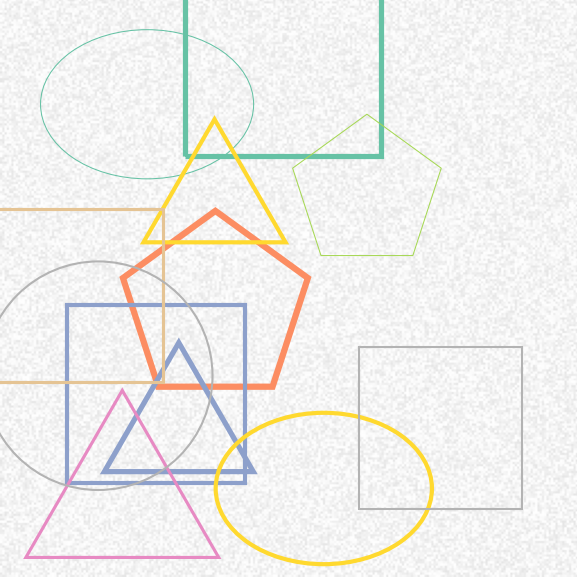[{"shape": "oval", "thickness": 0.5, "radius": 0.92, "center": [0.255, 0.819]}, {"shape": "square", "thickness": 2.5, "radius": 0.85, "center": [0.49, 0.899]}, {"shape": "pentagon", "thickness": 3, "radius": 0.84, "center": [0.373, 0.466]}, {"shape": "square", "thickness": 2, "radius": 0.77, "center": [0.27, 0.318]}, {"shape": "triangle", "thickness": 2.5, "radius": 0.74, "center": [0.31, 0.257]}, {"shape": "triangle", "thickness": 1.5, "radius": 0.96, "center": [0.212, 0.13]}, {"shape": "pentagon", "thickness": 0.5, "radius": 0.68, "center": [0.635, 0.666]}, {"shape": "triangle", "thickness": 2, "radius": 0.71, "center": [0.371, 0.651]}, {"shape": "oval", "thickness": 2, "radius": 0.94, "center": [0.561, 0.153]}, {"shape": "square", "thickness": 1.5, "radius": 0.75, "center": [0.133, 0.487]}, {"shape": "square", "thickness": 1, "radius": 0.7, "center": [0.763, 0.258]}, {"shape": "circle", "thickness": 1, "radius": 0.99, "center": [0.17, 0.349]}]